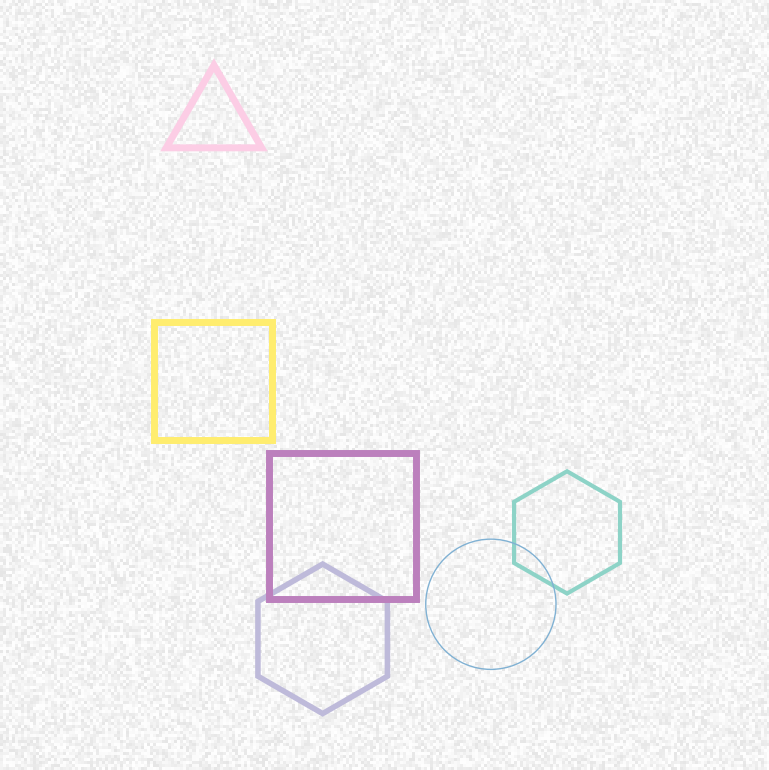[{"shape": "hexagon", "thickness": 1.5, "radius": 0.4, "center": [0.736, 0.309]}, {"shape": "hexagon", "thickness": 2, "radius": 0.49, "center": [0.419, 0.17]}, {"shape": "circle", "thickness": 0.5, "radius": 0.42, "center": [0.637, 0.215]}, {"shape": "triangle", "thickness": 2.5, "radius": 0.36, "center": [0.278, 0.844]}, {"shape": "square", "thickness": 2.5, "radius": 0.48, "center": [0.445, 0.317]}, {"shape": "square", "thickness": 2.5, "radius": 0.38, "center": [0.276, 0.505]}]